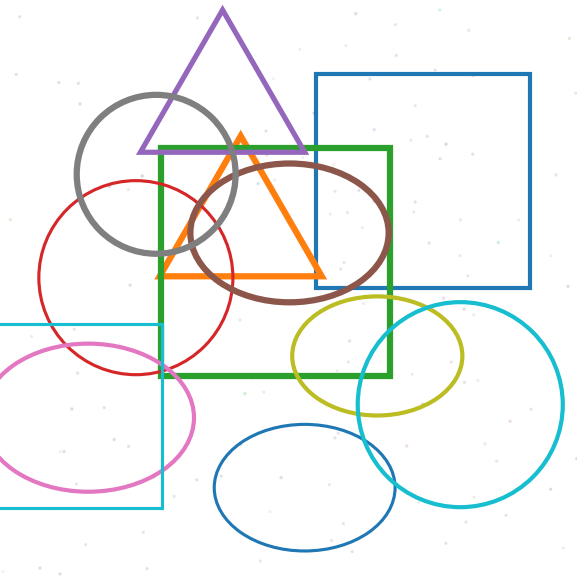[{"shape": "square", "thickness": 2, "radius": 0.93, "center": [0.732, 0.685]}, {"shape": "oval", "thickness": 1.5, "radius": 0.78, "center": [0.528, 0.155]}, {"shape": "triangle", "thickness": 3, "radius": 0.81, "center": [0.417, 0.602]}, {"shape": "square", "thickness": 3, "radius": 0.99, "center": [0.477, 0.546]}, {"shape": "circle", "thickness": 1.5, "radius": 0.84, "center": [0.235, 0.518]}, {"shape": "triangle", "thickness": 2.5, "radius": 0.82, "center": [0.385, 0.818]}, {"shape": "oval", "thickness": 3, "radius": 0.86, "center": [0.501, 0.596]}, {"shape": "oval", "thickness": 2, "radius": 0.92, "center": [0.153, 0.276]}, {"shape": "circle", "thickness": 3, "radius": 0.69, "center": [0.27, 0.697]}, {"shape": "oval", "thickness": 2, "radius": 0.74, "center": [0.653, 0.383]}, {"shape": "square", "thickness": 1.5, "radius": 0.8, "center": [0.12, 0.279]}, {"shape": "circle", "thickness": 2, "radius": 0.89, "center": [0.797, 0.298]}]